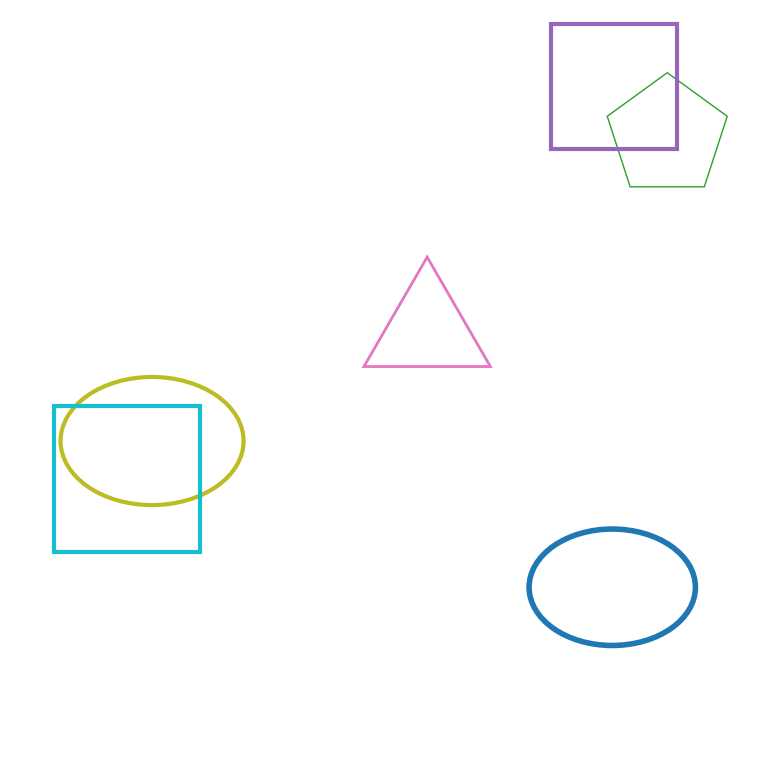[{"shape": "oval", "thickness": 2, "radius": 0.54, "center": [0.795, 0.237]}, {"shape": "pentagon", "thickness": 0.5, "radius": 0.41, "center": [0.867, 0.824]}, {"shape": "square", "thickness": 1.5, "radius": 0.41, "center": [0.798, 0.888]}, {"shape": "triangle", "thickness": 1, "radius": 0.47, "center": [0.555, 0.571]}, {"shape": "oval", "thickness": 1.5, "radius": 0.59, "center": [0.197, 0.427]}, {"shape": "square", "thickness": 1.5, "radius": 0.47, "center": [0.165, 0.378]}]